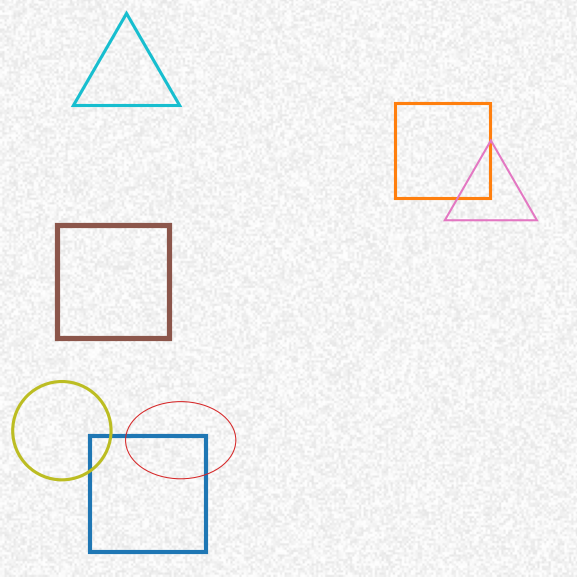[{"shape": "square", "thickness": 2, "radius": 0.5, "center": [0.257, 0.144]}, {"shape": "square", "thickness": 1.5, "radius": 0.41, "center": [0.766, 0.739]}, {"shape": "oval", "thickness": 0.5, "radius": 0.48, "center": [0.313, 0.237]}, {"shape": "square", "thickness": 2.5, "radius": 0.49, "center": [0.196, 0.512]}, {"shape": "triangle", "thickness": 1, "radius": 0.46, "center": [0.85, 0.664]}, {"shape": "circle", "thickness": 1.5, "radius": 0.43, "center": [0.107, 0.253]}, {"shape": "triangle", "thickness": 1.5, "radius": 0.53, "center": [0.219, 0.87]}]